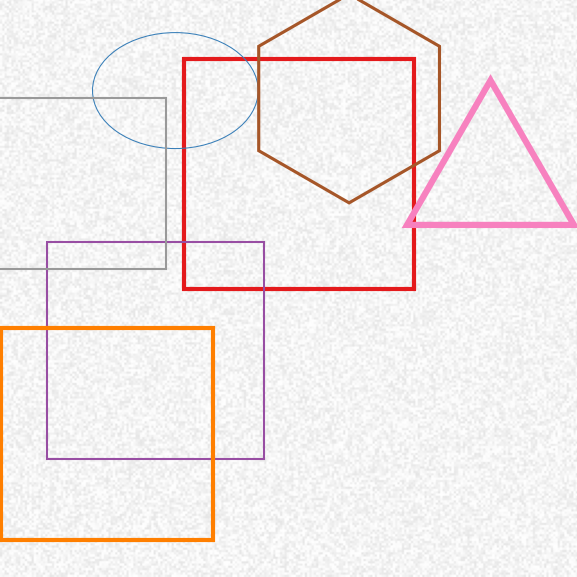[{"shape": "square", "thickness": 2, "radius": 0.99, "center": [0.517, 0.697]}, {"shape": "oval", "thickness": 0.5, "radius": 0.72, "center": [0.304, 0.842]}, {"shape": "square", "thickness": 1, "radius": 0.94, "center": [0.269, 0.392]}, {"shape": "square", "thickness": 2, "radius": 0.92, "center": [0.186, 0.248]}, {"shape": "hexagon", "thickness": 1.5, "radius": 0.9, "center": [0.605, 0.829]}, {"shape": "triangle", "thickness": 3, "radius": 0.83, "center": [0.849, 0.693]}, {"shape": "square", "thickness": 1, "radius": 0.74, "center": [0.14, 0.682]}]